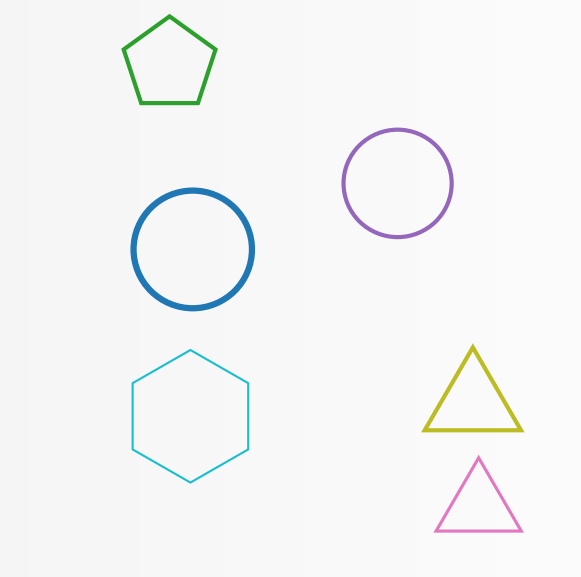[{"shape": "circle", "thickness": 3, "radius": 0.51, "center": [0.332, 0.567]}, {"shape": "pentagon", "thickness": 2, "radius": 0.42, "center": [0.292, 0.888]}, {"shape": "circle", "thickness": 2, "radius": 0.47, "center": [0.684, 0.682]}, {"shape": "triangle", "thickness": 1.5, "radius": 0.42, "center": [0.824, 0.122]}, {"shape": "triangle", "thickness": 2, "radius": 0.48, "center": [0.814, 0.302]}, {"shape": "hexagon", "thickness": 1, "radius": 0.57, "center": [0.328, 0.278]}]